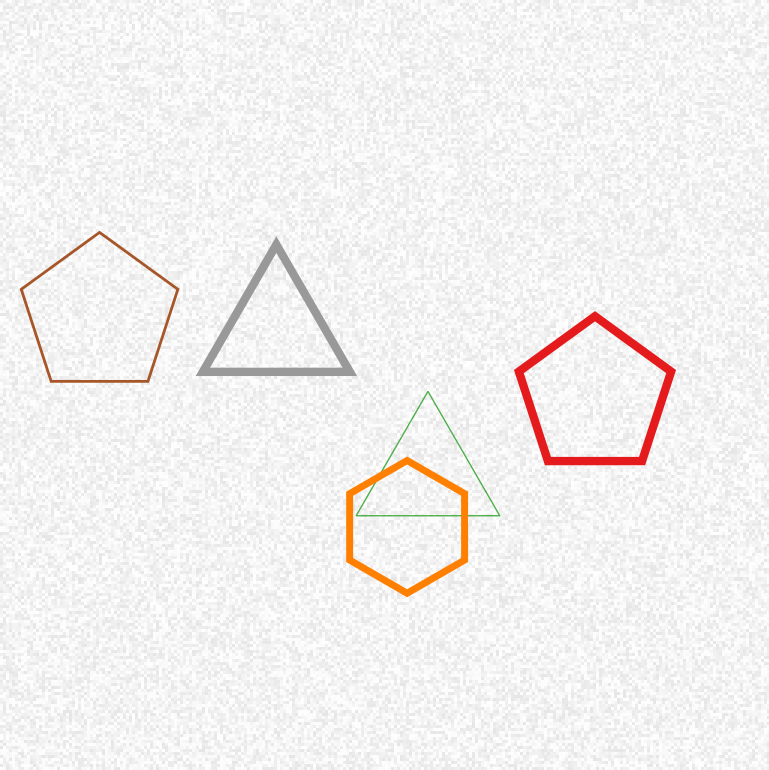[{"shape": "pentagon", "thickness": 3, "radius": 0.52, "center": [0.773, 0.485]}, {"shape": "triangle", "thickness": 0.5, "radius": 0.54, "center": [0.556, 0.384]}, {"shape": "hexagon", "thickness": 2.5, "radius": 0.43, "center": [0.529, 0.316]}, {"shape": "pentagon", "thickness": 1, "radius": 0.53, "center": [0.129, 0.591]}, {"shape": "triangle", "thickness": 3, "radius": 0.55, "center": [0.359, 0.572]}]